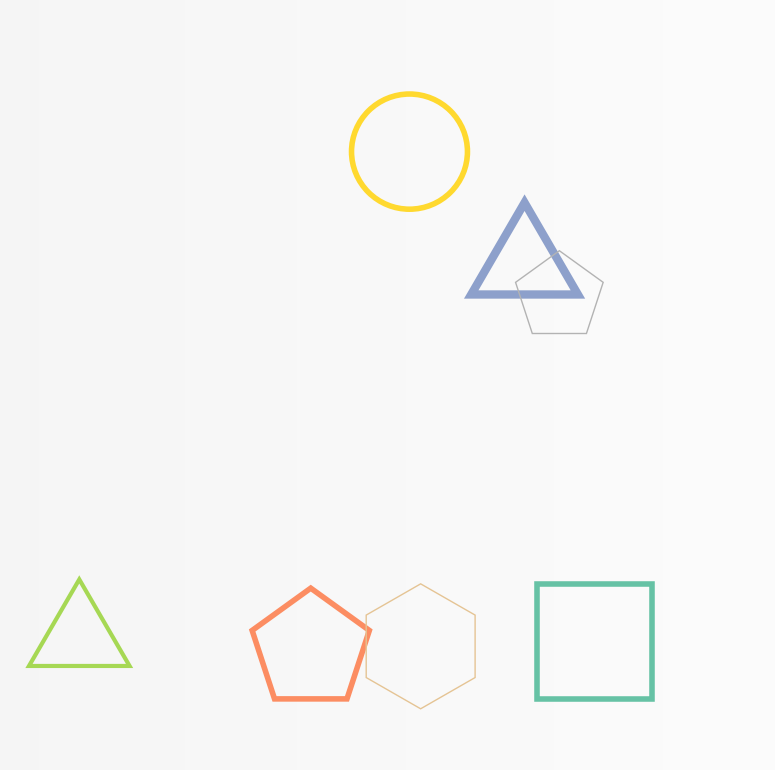[{"shape": "square", "thickness": 2, "radius": 0.37, "center": [0.767, 0.167]}, {"shape": "pentagon", "thickness": 2, "radius": 0.4, "center": [0.401, 0.157]}, {"shape": "triangle", "thickness": 3, "radius": 0.4, "center": [0.677, 0.657]}, {"shape": "triangle", "thickness": 1.5, "radius": 0.37, "center": [0.102, 0.173]}, {"shape": "circle", "thickness": 2, "radius": 0.37, "center": [0.528, 0.803]}, {"shape": "hexagon", "thickness": 0.5, "radius": 0.41, "center": [0.543, 0.161]}, {"shape": "pentagon", "thickness": 0.5, "radius": 0.3, "center": [0.722, 0.615]}]